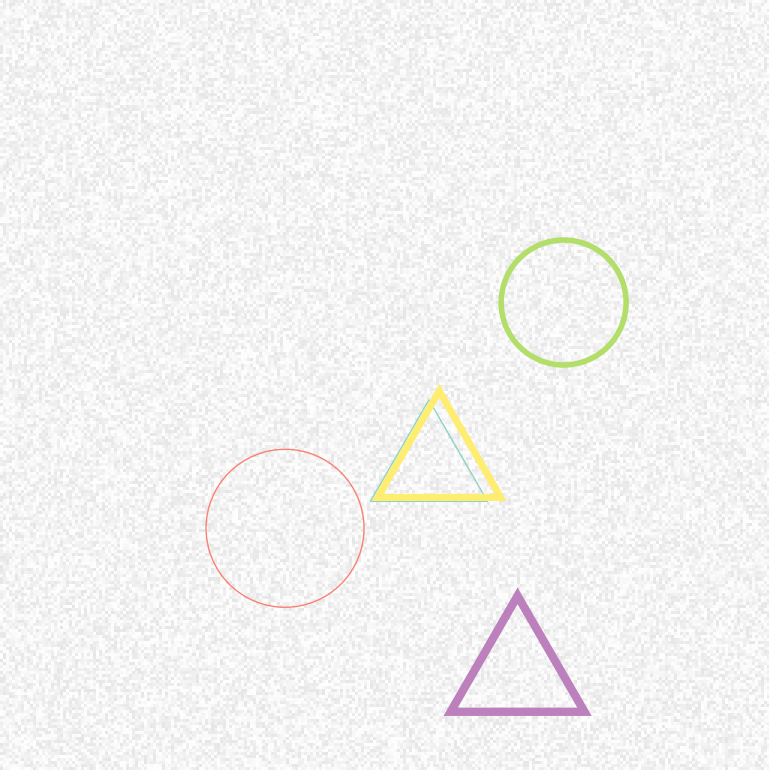[{"shape": "triangle", "thickness": 0.5, "radius": 0.44, "center": [0.557, 0.393]}, {"shape": "circle", "thickness": 0.5, "radius": 0.51, "center": [0.37, 0.314]}, {"shape": "circle", "thickness": 2, "radius": 0.41, "center": [0.732, 0.607]}, {"shape": "triangle", "thickness": 3, "radius": 0.5, "center": [0.672, 0.126]}, {"shape": "triangle", "thickness": 2.5, "radius": 0.46, "center": [0.57, 0.4]}]